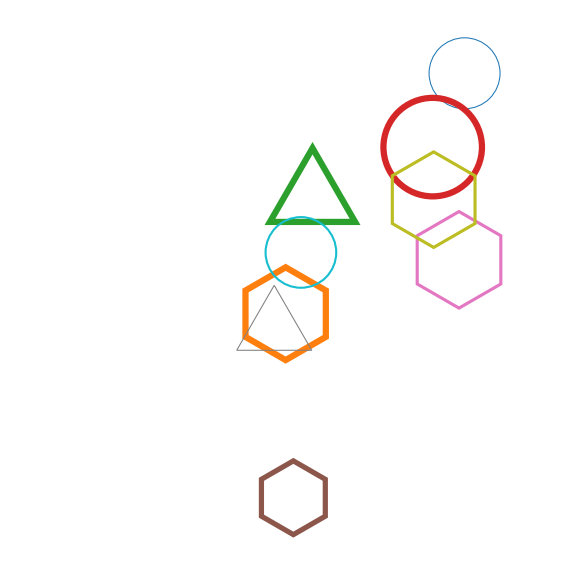[{"shape": "circle", "thickness": 0.5, "radius": 0.31, "center": [0.804, 0.872]}, {"shape": "hexagon", "thickness": 3, "radius": 0.4, "center": [0.495, 0.456]}, {"shape": "triangle", "thickness": 3, "radius": 0.43, "center": [0.541, 0.657]}, {"shape": "circle", "thickness": 3, "radius": 0.43, "center": [0.749, 0.744]}, {"shape": "hexagon", "thickness": 2.5, "radius": 0.32, "center": [0.508, 0.137]}, {"shape": "hexagon", "thickness": 1.5, "radius": 0.42, "center": [0.795, 0.549]}, {"shape": "triangle", "thickness": 0.5, "radius": 0.38, "center": [0.475, 0.43]}, {"shape": "hexagon", "thickness": 1.5, "radius": 0.41, "center": [0.751, 0.653]}, {"shape": "circle", "thickness": 1, "radius": 0.31, "center": [0.521, 0.562]}]